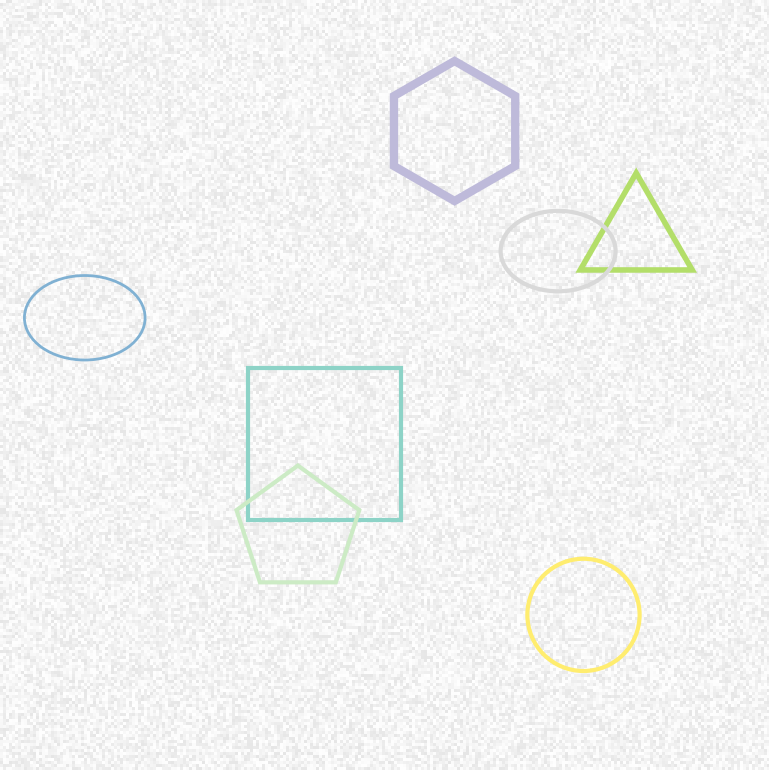[{"shape": "square", "thickness": 1.5, "radius": 0.49, "center": [0.421, 0.423]}, {"shape": "hexagon", "thickness": 3, "radius": 0.45, "center": [0.59, 0.83]}, {"shape": "oval", "thickness": 1, "radius": 0.39, "center": [0.11, 0.587]}, {"shape": "triangle", "thickness": 2, "radius": 0.42, "center": [0.826, 0.691]}, {"shape": "oval", "thickness": 1.5, "radius": 0.37, "center": [0.725, 0.674]}, {"shape": "pentagon", "thickness": 1.5, "radius": 0.42, "center": [0.387, 0.312]}, {"shape": "circle", "thickness": 1.5, "radius": 0.36, "center": [0.758, 0.201]}]